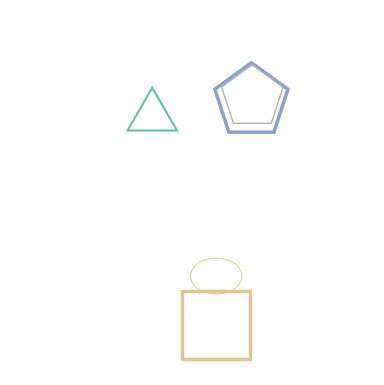[{"shape": "triangle", "thickness": 1.5, "radius": 0.37, "center": [0.395, 0.698]}, {"shape": "pentagon", "thickness": 2.5, "radius": 0.5, "center": [0.653, 0.737]}, {"shape": "oval", "thickness": 0.5, "radius": 0.33, "center": [0.562, 0.283]}, {"shape": "square", "thickness": 2.5, "radius": 0.44, "center": [0.561, 0.155]}, {"shape": "pentagon", "thickness": 1, "radius": 0.42, "center": [0.656, 0.748]}]